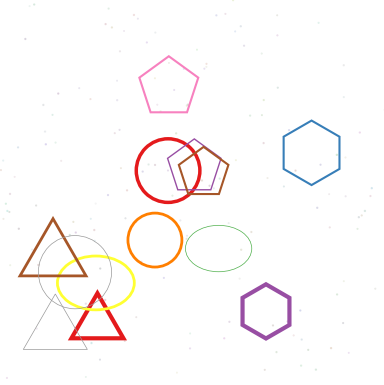[{"shape": "circle", "thickness": 2.5, "radius": 0.41, "center": [0.437, 0.557]}, {"shape": "triangle", "thickness": 3, "radius": 0.39, "center": [0.253, 0.16]}, {"shape": "hexagon", "thickness": 1.5, "radius": 0.42, "center": [0.809, 0.603]}, {"shape": "oval", "thickness": 0.5, "radius": 0.43, "center": [0.568, 0.354]}, {"shape": "hexagon", "thickness": 3, "radius": 0.35, "center": [0.691, 0.191]}, {"shape": "pentagon", "thickness": 1, "radius": 0.37, "center": [0.505, 0.566]}, {"shape": "circle", "thickness": 2, "radius": 0.35, "center": [0.402, 0.376]}, {"shape": "oval", "thickness": 2, "radius": 0.5, "center": [0.249, 0.265]}, {"shape": "triangle", "thickness": 2, "radius": 0.5, "center": [0.138, 0.333]}, {"shape": "pentagon", "thickness": 1.5, "radius": 0.34, "center": [0.529, 0.551]}, {"shape": "pentagon", "thickness": 1.5, "radius": 0.4, "center": [0.438, 0.773]}, {"shape": "triangle", "thickness": 0.5, "radius": 0.48, "center": [0.144, 0.14]}, {"shape": "circle", "thickness": 0.5, "radius": 0.48, "center": [0.195, 0.293]}]